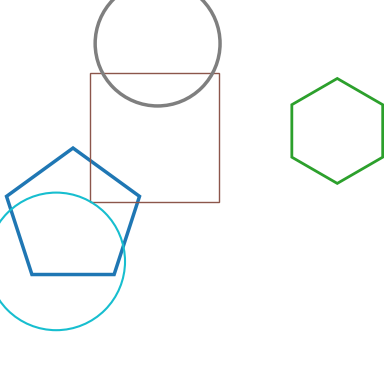[{"shape": "pentagon", "thickness": 2.5, "radius": 0.91, "center": [0.19, 0.434]}, {"shape": "hexagon", "thickness": 2, "radius": 0.68, "center": [0.876, 0.66]}, {"shape": "square", "thickness": 1, "radius": 0.84, "center": [0.402, 0.642]}, {"shape": "circle", "thickness": 2.5, "radius": 0.81, "center": [0.409, 0.887]}, {"shape": "circle", "thickness": 1.5, "radius": 0.89, "center": [0.146, 0.321]}]